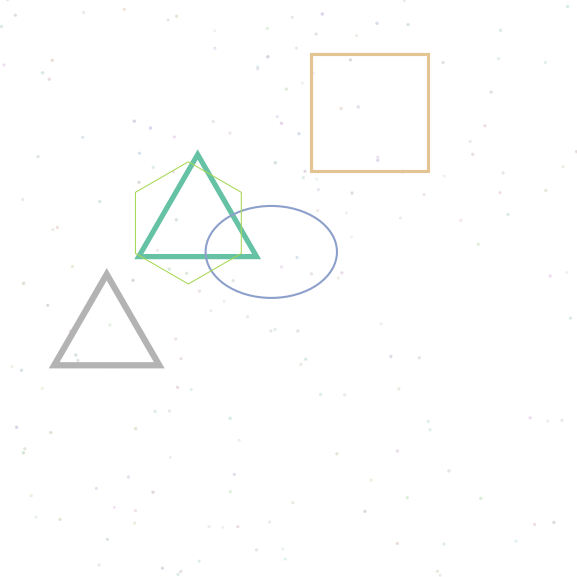[{"shape": "triangle", "thickness": 2.5, "radius": 0.59, "center": [0.342, 0.614]}, {"shape": "oval", "thickness": 1, "radius": 0.57, "center": [0.47, 0.563]}, {"shape": "hexagon", "thickness": 0.5, "radius": 0.53, "center": [0.326, 0.613]}, {"shape": "square", "thickness": 1.5, "radius": 0.51, "center": [0.64, 0.804]}, {"shape": "triangle", "thickness": 3, "radius": 0.53, "center": [0.185, 0.419]}]